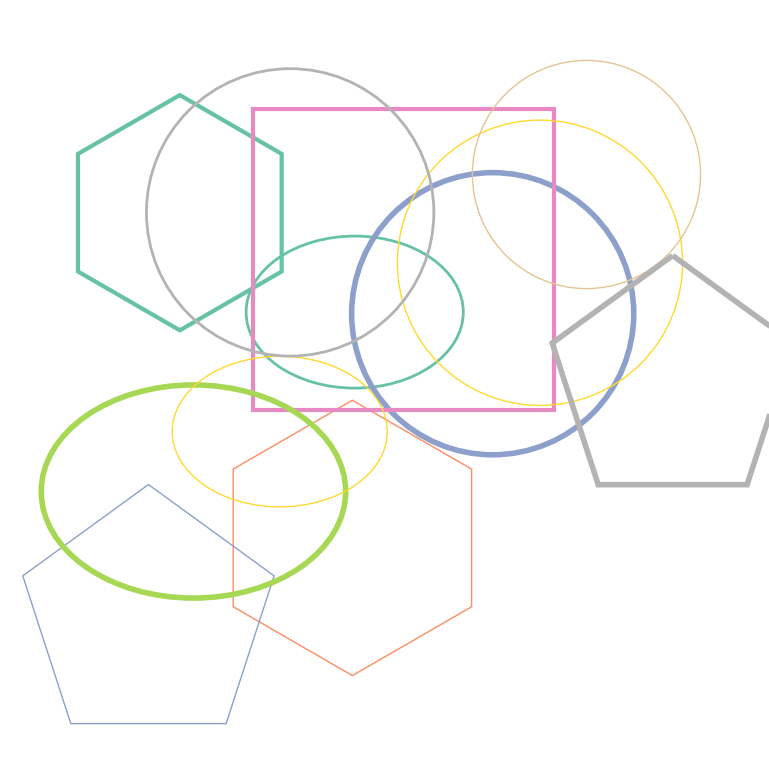[{"shape": "oval", "thickness": 1, "radius": 0.71, "center": [0.461, 0.595]}, {"shape": "hexagon", "thickness": 1.5, "radius": 0.76, "center": [0.234, 0.724]}, {"shape": "hexagon", "thickness": 0.5, "radius": 0.89, "center": [0.458, 0.301]}, {"shape": "circle", "thickness": 2, "radius": 0.92, "center": [0.64, 0.593]}, {"shape": "pentagon", "thickness": 0.5, "radius": 0.86, "center": [0.193, 0.199]}, {"shape": "square", "thickness": 1.5, "radius": 0.98, "center": [0.524, 0.663]}, {"shape": "oval", "thickness": 2, "radius": 0.99, "center": [0.251, 0.362]}, {"shape": "oval", "thickness": 0.5, "radius": 0.7, "center": [0.363, 0.44]}, {"shape": "circle", "thickness": 0.5, "radius": 0.93, "center": [0.701, 0.659]}, {"shape": "circle", "thickness": 0.5, "radius": 0.74, "center": [0.762, 0.773]}, {"shape": "circle", "thickness": 1, "radius": 0.93, "center": [0.377, 0.724]}, {"shape": "pentagon", "thickness": 2, "radius": 0.82, "center": [0.874, 0.504]}]